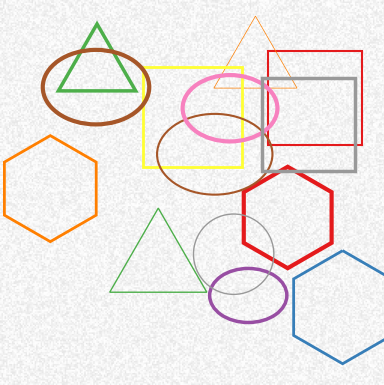[{"shape": "hexagon", "thickness": 3, "radius": 0.66, "center": [0.747, 0.435]}, {"shape": "square", "thickness": 1.5, "radius": 0.61, "center": [0.819, 0.745]}, {"shape": "hexagon", "thickness": 2, "radius": 0.73, "center": [0.89, 0.202]}, {"shape": "triangle", "thickness": 2.5, "radius": 0.58, "center": [0.252, 0.822]}, {"shape": "triangle", "thickness": 1, "radius": 0.73, "center": [0.411, 0.314]}, {"shape": "oval", "thickness": 2.5, "radius": 0.5, "center": [0.645, 0.233]}, {"shape": "triangle", "thickness": 0.5, "radius": 0.62, "center": [0.664, 0.834]}, {"shape": "hexagon", "thickness": 2, "radius": 0.69, "center": [0.131, 0.51]}, {"shape": "square", "thickness": 2, "radius": 0.64, "center": [0.501, 0.696]}, {"shape": "oval", "thickness": 3, "radius": 0.69, "center": [0.249, 0.774]}, {"shape": "oval", "thickness": 1.5, "radius": 0.75, "center": [0.558, 0.599]}, {"shape": "oval", "thickness": 3, "radius": 0.62, "center": [0.597, 0.719]}, {"shape": "circle", "thickness": 1, "radius": 0.52, "center": [0.607, 0.34]}, {"shape": "square", "thickness": 2.5, "radius": 0.6, "center": [0.801, 0.677]}]